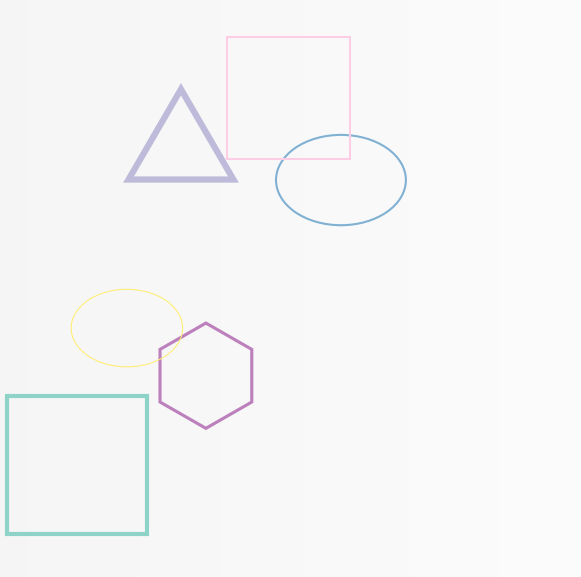[{"shape": "square", "thickness": 2, "radius": 0.6, "center": [0.132, 0.194]}, {"shape": "triangle", "thickness": 3, "radius": 0.52, "center": [0.311, 0.74]}, {"shape": "oval", "thickness": 1, "radius": 0.56, "center": [0.587, 0.687]}, {"shape": "square", "thickness": 1, "radius": 0.53, "center": [0.497, 0.829]}, {"shape": "hexagon", "thickness": 1.5, "radius": 0.46, "center": [0.354, 0.349]}, {"shape": "oval", "thickness": 0.5, "radius": 0.48, "center": [0.218, 0.431]}]